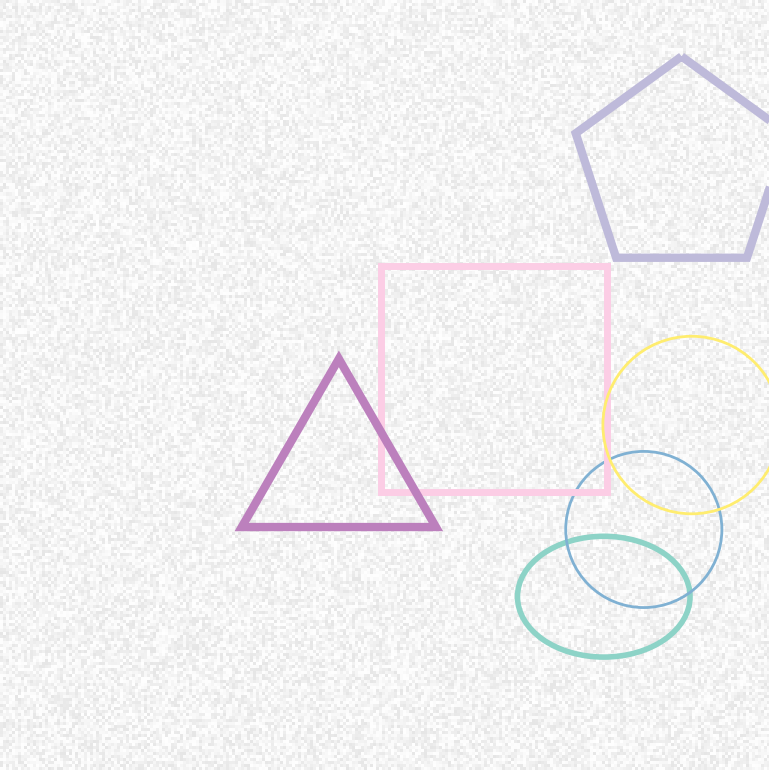[{"shape": "oval", "thickness": 2, "radius": 0.56, "center": [0.784, 0.225]}, {"shape": "pentagon", "thickness": 3, "radius": 0.72, "center": [0.885, 0.782]}, {"shape": "circle", "thickness": 1, "radius": 0.51, "center": [0.836, 0.312]}, {"shape": "square", "thickness": 2.5, "radius": 0.73, "center": [0.642, 0.508]}, {"shape": "triangle", "thickness": 3, "radius": 0.73, "center": [0.44, 0.388]}, {"shape": "circle", "thickness": 1, "radius": 0.58, "center": [0.898, 0.448]}]